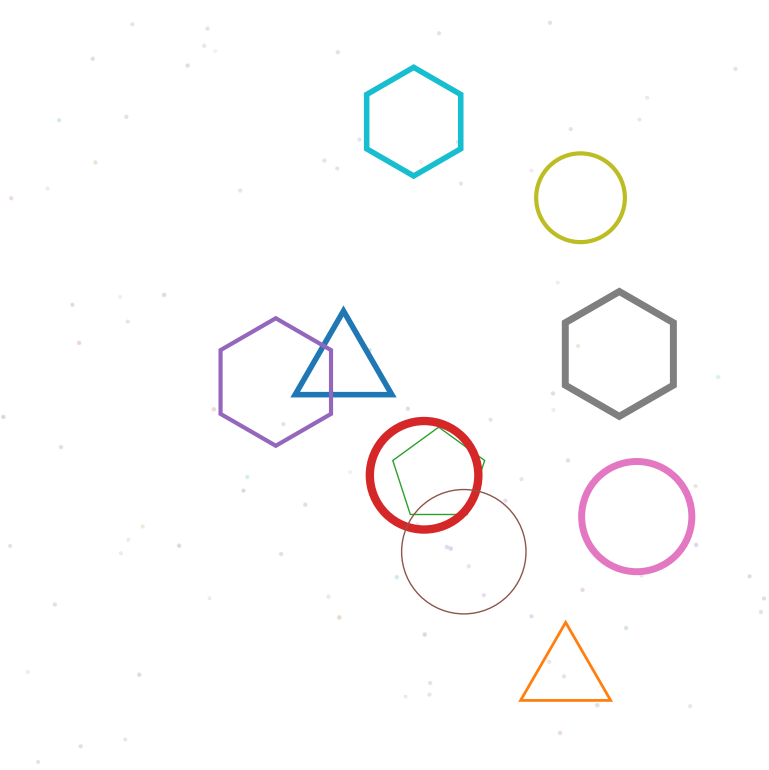[{"shape": "triangle", "thickness": 2, "radius": 0.36, "center": [0.446, 0.524]}, {"shape": "triangle", "thickness": 1, "radius": 0.34, "center": [0.735, 0.124]}, {"shape": "pentagon", "thickness": 0.5, "radius": 0.31, "center": [0.57, 0.383]}, {"shape": "circle", "thickness": 3, "radius": 0.35, "center": [0.551, 0.383]}, {"shape": "hexagon", "thickness": 1.5, "radius": 0.41, "center": [0.358, 0.504]}, {"shape": "circle", "thickness": 0.5, "radius": 0.4, "center": [0.602, 0.283]}, {"shape": "circle", "thickness": 2.5, "radius": 0.36, "center": [0.827, 0.329]}, {"shape": "hexagon", "thickness": 2.5, "radius": 0.41, "center": [0.804, 0.54]}, {"shape": "circle", "thickness": 1.5, "radius": 0.29, "center": [0.754, 0.743]}, {"shape": "hexagon", "thickness": 2, "radius": 0.35, "center": [0.537, 0.842]}]